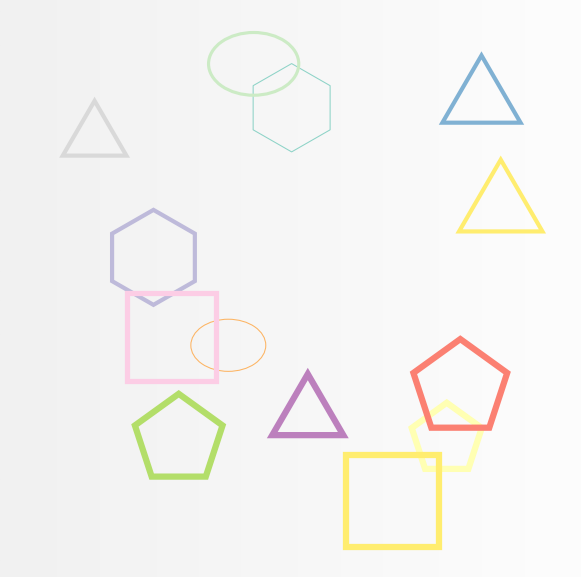[{"shape": "hexagon", "thickness": 0.5, "radius": 0.38, "center": [0.502, 0.813]}, {"shape": "pentagon", "thickness": 3, "radius": 0.32, "center": [0.769, 0.238]}, {"shape": "hexagon", "thickness": 2, "radius": 0.41, "center": [0.264, 0.553]}, {"shape": "pentagon", "thickness": 3, "radius": 0.42, "center": [0.792, 0.327]}, {"shape": "triangle", "thickness": 2, "radius": 0.39, "center": [0.828, 0.826]}, {"shape": "oval", "thickness": 0.5, "radius": 0.32, "center": [0.393, 0.401]}, {"shape": "pentagon", "thickness": 3, "radius": 0.4, "center": [0.307, 0.238]}, {"shape": "square", "thickness": 2.5, "radius": 0.38, "center": [0.295, 0.416]}, {"shape": "triangle", "thickness": 2, "radius": 0.32, "center": [0.163, 0.761]}, {"shape": "triangle", "thickness": 3, "radius": 0.35, "center": [0.53, 0.281]}, {"shape": "oval", "thickness": 1.5, "radius": 0.39, "center": [0.436, 0.889]}, {"shape": "square", "thickness": 3, "radius": 0.4, "center": [0.675, 0.131]}, {"shape": "triangle", "thickness": 2, "radius": 0.41, "center": [0.861, 0.64]}]